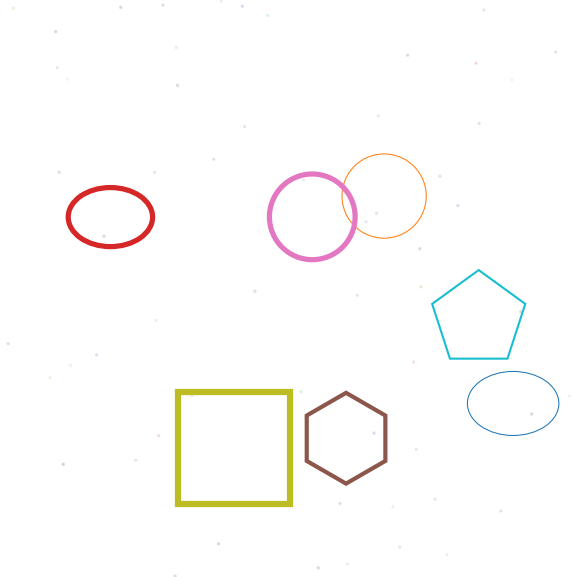[{"shape": "oval", "thickness": 0.5, "radius": 0.4, "center": [0.889, 0.301]}, {"shape": "circle", "thickness": 0.5, "radius": 0.36, "center": [0.665, 0.66]}, {"shape": "oval", "thickness": 2.5, "radius": 0.37, "center": [0.191, 0.623]}, {"shape": "hexagon", "thickness": 2, "radius": 0.39, "center": [0.599, 0.24]}, {"shape": "circle", "thickness": 2.5, "radius": 0.37, "center": [0.541, 0.624]}, {"shape": "square", "thickness": 3, "radius": 0.49, "center": [0.405, 0.223]}, {"shape": "pentagon", "thickness": 1, "radius": 0.42, "center": [0.829, 0.447]}]